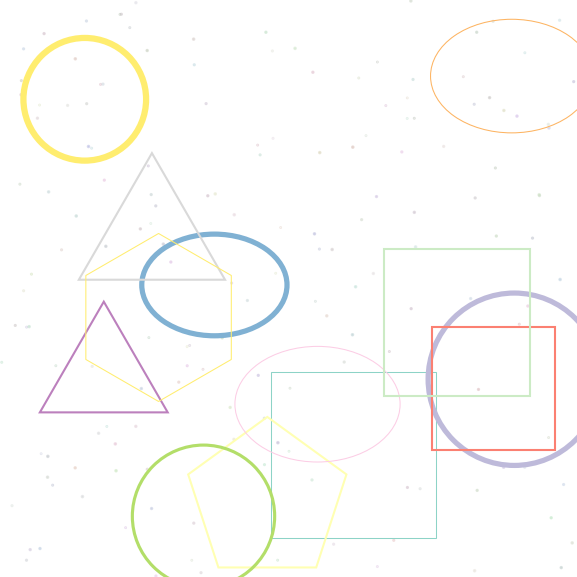[{"shape": "square", "thickness": 0.5, "radius": 0.72, "center": [0.612, 0.211]}, {"shape": "pentagon", "thickness": 1, "radius": 0.72, "center": [0.463, 0.133]}, {"shape": "circle", "thickness": 2.5, "radius": 0.75, "center": [0.891, 0.342]}, {"shape": "square", "thickness": 1, "radius": 0.53, "center": [0.854, 0.326]}, {"shape": "oval", "thickness": 2.5, "radius": 0.63, "center": [0.371, 0.506]}, {"shape": "oval", "thickness": 0.5, "radius": 0.7, "center": [0.886, 0.867]}, {"shape": "circle", "thickness": 1.5, "radius": 0.62, "center": [0.352, 0.105]}, {"shape": "oval", "thickness": 0.5, "radius": 0.72, "center": [0.55, 0.299]}, {"shape": "triangle", "thickness": 1, "radius": 0.73, "center": [0.263, 0.588]}, {"shape": "triangle", "thickness": 1, "radius": 0.64, "center": [0.18, 0.349]}, {"shape": "square", "thickness": 1, "radius": 0.63, "center": [0.792, 0.441]}, {"shape": "hexagon", "thickness": 0.5, "radius": 0.73, "center": [0.275, 0.449]}, {"shape": "circle", "thickness": 3, "radius": 0.53, "center": [0.147, 0.827]}]